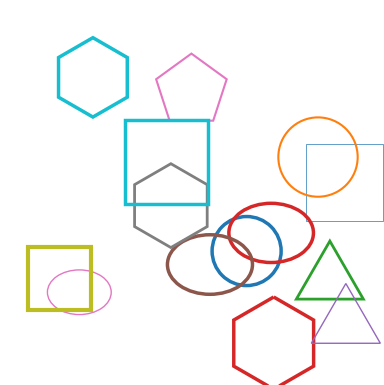[{"shape": "square", "thickness": 0.5, "radius": 0.5, "center": [0.894, 0.527]}, {"shape": "circle", "thickness": 2.5, "radius": 0.45, "center": [0.641, 0.348]}, {"shape": "circle", "thickness": 1.5, "radius": 0.52, "center": [0.826, 0.592]}, {"shape": "triangle", "thickness": 2, "radius": 0.5, "center": [0.857, 0.273]}, {"shape": "oval", "thickness": 2.5, "radius": 0.55, "center": [0.704, 0.395]}, {"shape": "hexagon", "thickness": 2.5, "radius": 0.6, "center": [0.711, 0.109]}, {"shape": "triangle", "thickness": 1, "radius": 0.52, "center": [0.898, 0.16]}, {"shape": "oval", "thickness": 2.5, "radius": 0.55, "center": [0.545, 0.313]}, {"shape": "pentagon", "thickness": 1.5, "radius": 0.48, "center": [0.497, 0.764]}, {"shape": "oval", "thickness": 1, "radius": 0.41, "center": [0.206, 0.241]}, {"shape": "hexagon", "thickness": 2, "radius": 0.54, "center": [0.444, 0.466]}, {"shape": "square", "thickness": 3, "radius": 0.41, "center": [0.154, 0.277]}, {"shape": "hexagon", "thickness": 2.5, "radius": 0.52, "center": [0.241, 0.799]}, {"shape": "square", "thickness": 2.5, "radius": 0.54, "center": [0.433, 0.58]}]